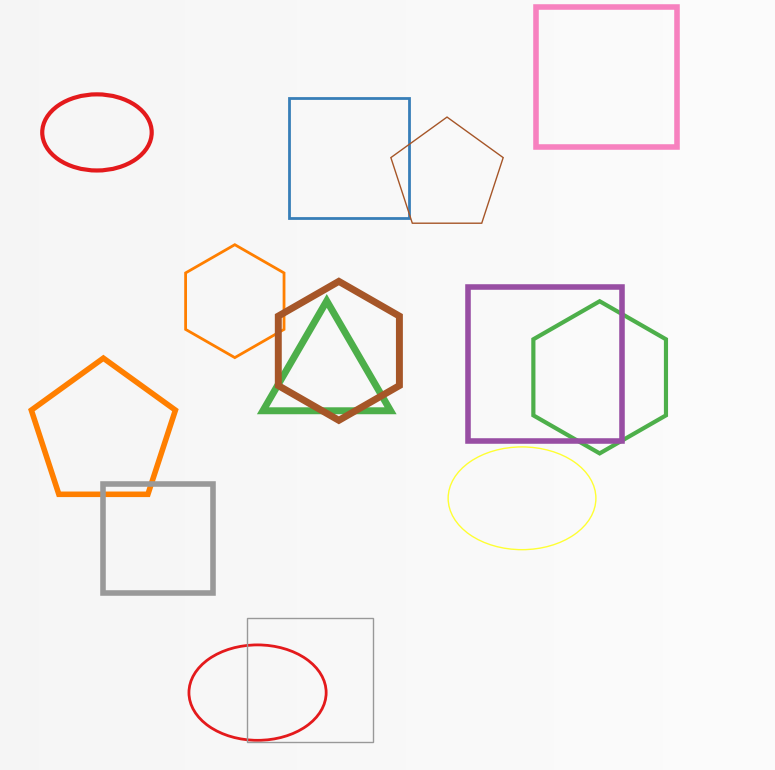[{"shape": "oval", "thickness": 1.5, "radius": 0.35, "center": [0.125, 0.828]}, {"shape": "oval", "thickness": 1, "radius": 0.44, "center": [0.332, 0.101]}, {"shape": "square", "thickness": 1, "radius": 0.39, "center": [0.45, 0.795]}, {"shape": "hexagon", "thickness": 1.5, "radius": 0.49, "center": [0.774, 0.51]}, {"shape": "triangle", "thickness": 2.5, "radius": 0.48, "center": [0.422, 0.514]}, {"shape": "square", "thickness": 2, "radius": 0.5, "center": [0.703, 0.527]}, {"shape": "hexagon", "thickness": 1, "radius": 0.37, "center": [0.303, 0.609]}, {"shape": "pentagon", "thickness": 2, "radius": 0.49, "center": [0.133, 0.437]}, {"shape": "oval", "thickness": 0.5, "radius": 0.48, "center": [0.674, 0.353]}, {"shape": "hexagon", "thickness": 2.5, "radius": 0.45, "center": [0.437, 0.544]}, {"shape": "pentagon", "thickness": 0.5, "radius": 0.38, "center": [0.577, 0.772]}, {"shape": "square", "thickness": 2, "radius": 0.45, "center": [0.782, 0.9]}, {"shape": "square", "thickness": 0.5, "radius": 0.4, "center": [0.4, 0.117]}, {"shape": "square", "thickness": 2, "radius": 0.35, "center": [0.204, 0.301]}]